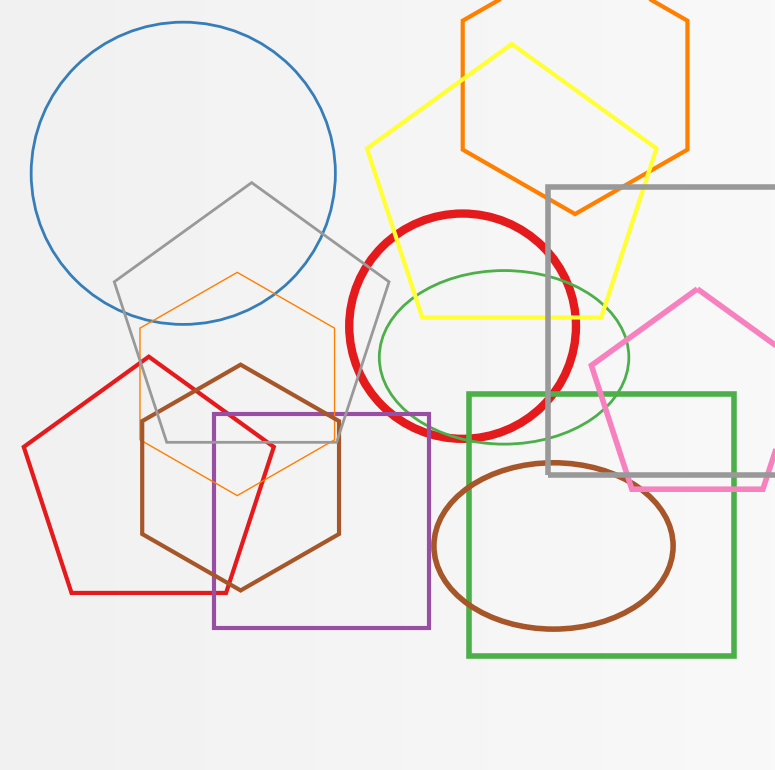[{"shape": "pentagon", "thickness": 1.5, "radius": 0.85, "center": [0.192, 0.367]}, {"shape": "circle", "thickness": 3, "radius": 0.73, "center": [0.597, 0.576]}, {"shape": "circle", "thickness": 1, "radius": 0.98, "center": [0.236, 0.775]}, {"shape": "oval", "thickness": 1, "radius": 0.81, "center": [0.65, 0.536]}, {"shape": "square", "thickness": 2, "radius": 0.85, "center": [0.776, 0.318]}, {"shape": "square", "thickness": 1.5, "radius": 0.69, "center": [0.415, 0.323]}, {"shape": "hexagon", "thickness": 0.5, "radius": 0.72, "center": [0.306, 0.501]}, {"shape": "hexagon", "thickness": 1.5, "radius": 0.84, "center": [0.742, 0.889]}, {"shape": "pentagon", "thickness": 1.5, "radius": 0.98, "center": [0.66, 0.747]}, {"shape": "hexagon", "thickness": 1.5, "radius": 0.73, "center": [0.31, 0.38]}, {"shape": "oval", "thickness": 2, "radius": 0.77, "center": [0.714, 0.291]}, {"shape": "pentagon", "thickness": 2, "radius": 0.72, "center": [0.9, 0.481]}, {"shape": "pentagon", "thickness": 1, "radius": 0.93, "center": [0.325, 0.576]}, {"shape": "square", "thickness": 2, "radius": 0.94, "center": [0.894, 0.57]}]